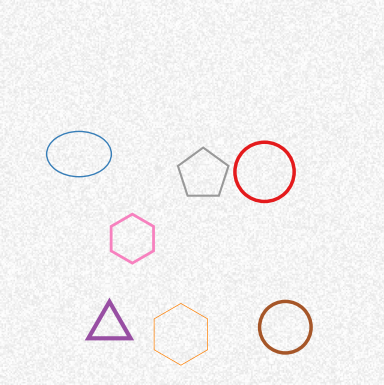[{"shape": "circle", "thickness": 2.5, "radius": 0.38, "center": [0.687, 0.554]}, {"shape": "oval", "thickness": 1, "radius": 0.42, "center": [0.205, 0.6]}, {"shape": "triangle", "thickness": 3, "radius": 0.32, "center": [0.284, 0.153]}, {"shape": "hexagon", "thickness": 0.5, "radius": 0.4, "center": [0.47, 0.132]}, {"shape": "circle", "thickness": 2.5, "radius": 0.33, "center": [0.741, 0.15]}, {"shape": "hexagon", "thickness": 2, "radius": 0.32, "center": [0.344, 0.38]}, {"shape": "pentagon", "thickness": 1.5, "radius": 0.35, "center": [0.528, 0.548]}]